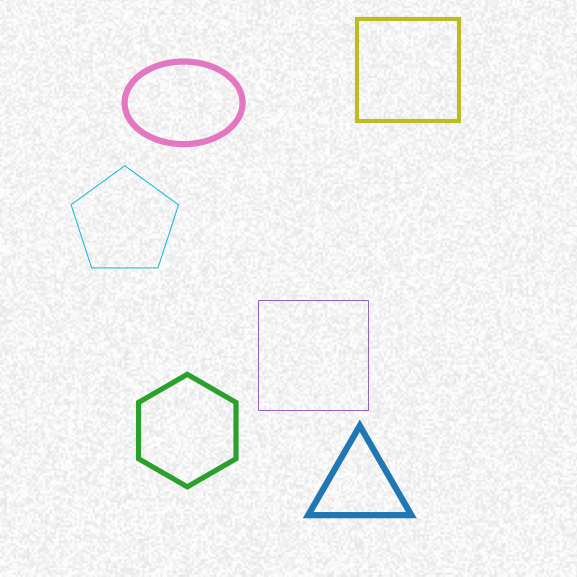[{"shape": "triangle", "thickness": 3, "radius": 0.52, "center": [0.623, 0.159]}, {"shape": "hexagon", "thickness": 2.5, "radius": 0.49, "center": [0.324, 0.254]}, {"shape": "square", "thickness": 0.5, "radius": 0.48, "center": [0.542, 0.385]}, {"shape": "oval", "thickness": 3, "radius": 0.51, "center": [0.318, 0.821]}, {"shape": "square", "thickness": 2, "radius": 0.44, "center": [0.706, 0.878]}, {"shape": "pentagon", "thickness": 0.5, "radius": 0.49, "center": [0.216, 0.614]}]